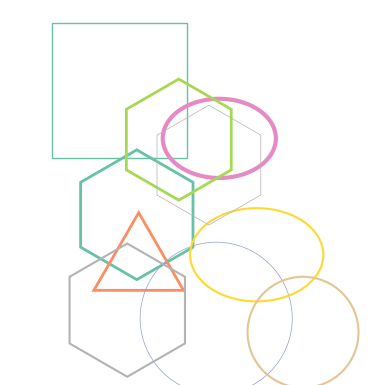[{"shape": "hexagon", "thickness": 2, "radius": 0.84, "center": [0.355, 0.442]}, {"shape": "square", "thickness": 1, "radius": 0.88, "center": [0.311, 0.764]}, {"shape": "triangle", "thickness": 2, "radius": 0.67, "center": [0.36, 0.313]}, {"shape": "circle", "thickness": 0.5, "radius": 0.99, "center": [0.562, 0.173]}, {"shape": "oval", "thickness": 3, "radius": 0.73, "center": [0.57, 0.641]}, {"shape": "hexagon", "thickness": 2, "radius": 0.79, "center": [0.464, 0.637]}, {"shape": "oval", "thickness": 1.5, "radius": 0.86, "center": [0.667, 0.338]}, {"shape": "circle", "thickness": 1.5, "radius": 0.72, "center": [0.787, 0.137]}, {"shape": "hexagon", "thickness": 1.5, "radius": 0.87, "center": [0.331, 0.194]}, {"shape": "hexagon", "thickness": 0.5, "radius": 0.78, "center": [0.543, 0.571]}]